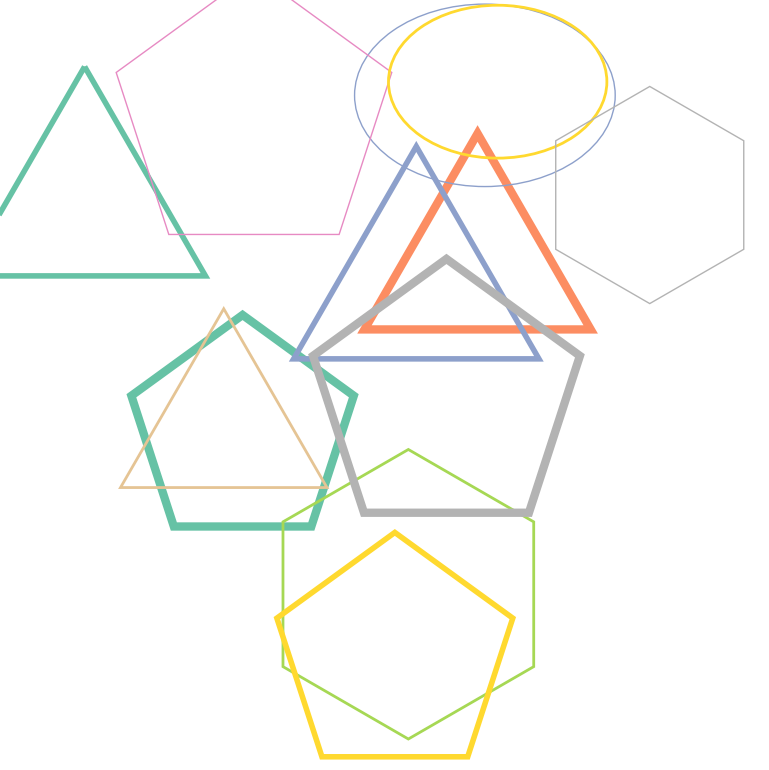[{"shape": "pentagon", "thickness": 3, "radius": 0.76, "center": [0.315, 0.439]}, {"shape": "triangle", "thickness": 2, "radius": 0.91, "center": [0.11, 0.732]}, {"shape": "triangle", "thickness": 3, "radius": 0.85, "center": [0.62, 0.657]}, {"shape": "triangle", "thickness": 2, "radius": 0.92, "center": [0.541, 0.626]}, {"shape": "oval", "thickness": 0.5, "radius": 0.85, "center": [0.63, 0.876]}, {"shape": "pentagon", "thickness": 0.5, "radius": 0.94, "center": [0.33, 0.848]}, {"shape": "hexagon", "thickness": 1, "radius": 0.94, "center": [0.53, 0.228]}, {"shape": "pentagon", "thickness": 2, "radius": 0.81, "center": [0.513, 0.147]}, {"shape": "oval", "thickness": 1, "radius": 0.71, "center": [0.646, 0.894]}, {"shape": "triangle", "thickness": 1, "radius": 0.77, "center": [0.291, 0.444]}, {"shape": "hexagon", "thickness": 0.5, "radius": 0.7, "center": [0.844, 0.747]}, {"shape": "pentagon", "thickness": 3, "radius": 0.91, "center": [0.58, 0.482]}]